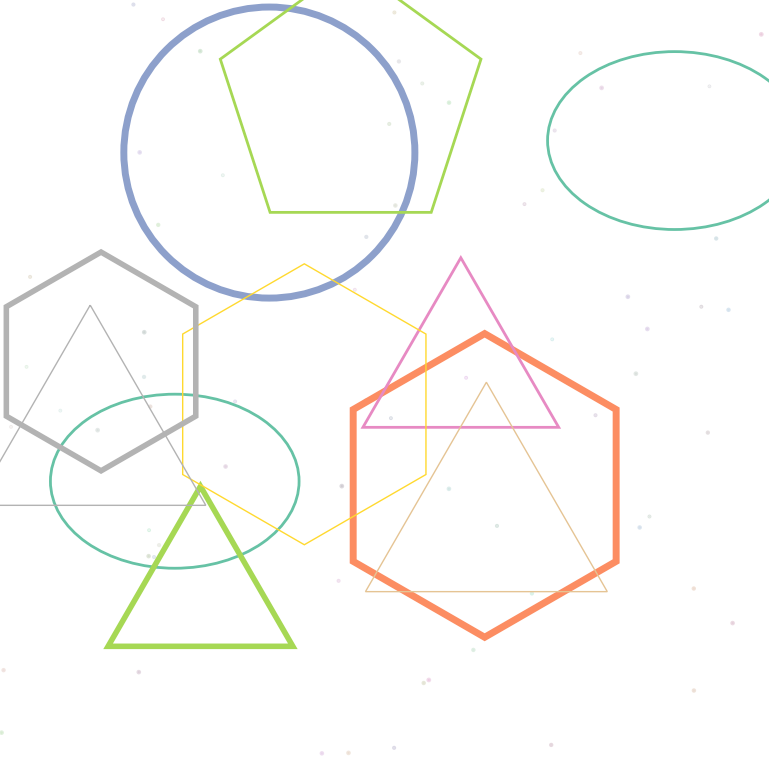[{"shape": "oval", "thickness": 1, "radius": 0.83, "center": [0.876, 0.817]}, {"shape": "oval", "thickness": 1, "radius": 0.81, "center": [0.227, 0.375]}, {"shape": "hexagon", "thickness": 2.5, "radius": 0.99, "center": [0.629, 0.37]}, {"shape": "circle", "thickness": 2.5, "radius": 0.94, "center": [0.35, 0.802]}, {"shape": "triangle", "thickness": 1, "radius": 0.73, "center": [0.598, 0.518]}, {"shape": "pentagon", "thickness": 1, "radius": 0.89, "center": [0.455, 0.868]}, {"shape": "triangle", "thickness": 2, "radius": 0.69, "center": [0.26, 0.23]}, {"shape": "hexagon", "thickness": 0.5, "radius": 0.91, "center": [0.395, 0.475]}, {"shape": "triangle", "thickness": 0.5, "radius": 0.91, "center": [0.632, 0.322]}, {"shape": "triangle", "thickness": 0.5, "radius": 0.87, "center": [0.117, 0.43]}, {"shape": "hexagon", "thickness": 2, "radius": 0.71, "center": [0.131, 0.531]}]